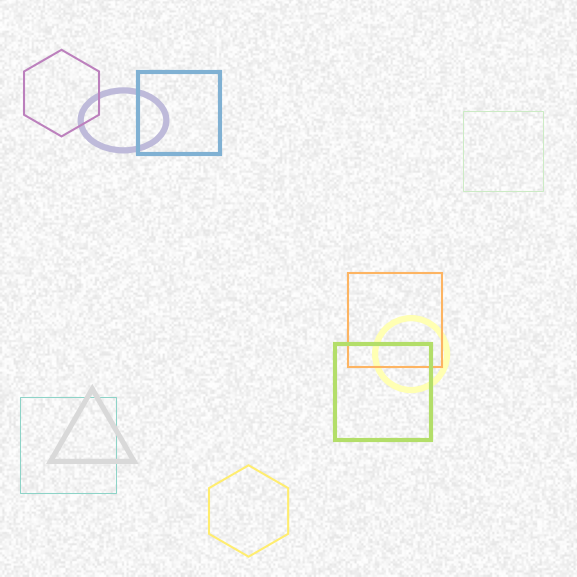[{"shape": "square", "thickness": 0.5, "radius": 0.42, "center": [0.117, 0.229]}, {"shape": "circle", "thickness": 3, "radius": 0.31, "center": [0.712, 0.386]}, {"shape": "oval", "thickness": 3, "radius": 0.37, "center": [0.214, 0.791]}, {"shape": "square", "thickness": 2, "radius": 0.36, "center": [0.31, 0.804]}, {"shape": "square", "thickness": 1, "radius": 0.41, "center": [0.684, 0.446]}, {"shape": "square", "thickness": 2, "radius": 0.42, "center": [0.662, 0.321]}, {"shape": "triangle", "thickness": 2.5, "radius": 0.42, "center": [0.16, 0.242]}, {"shape": "hexagon", "thickness": 1, "radius": 0.37, "center": [0.107, 0.838]}, {"shape": "square", "thickness": 0.5, "radius": 0.34, "center": [0.871, 0.738]}, {"shape": "hexagon", "thickness": 1, "radius": 0.4, "center": [0.43, 0.114]}]